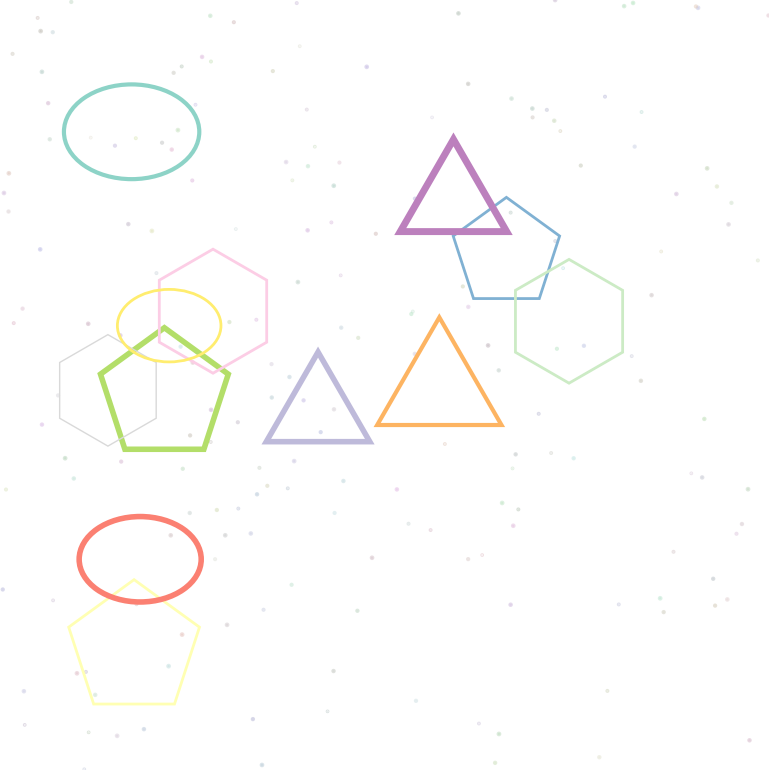[{"shape": "oval", "thickness": 1.5, "radius": 0.44, "center": [0.171, 0.829]}, {"shape": "pentagon", "thickness": 1, "radius": 0.45, "center": [0.174, 0.158]}, {"shape": "triangle", "thickness": 2, "radius": 0.39, "center": [0.413, 0.465]}, {"shape": "oval", "thickness": 2, "radius": 0.4, "center": [0.182, 0.274]}, {"shape": "pentagon", "thickness": 1, "radius": 0.36, "center": [0.658, 0.671]}, {"shape": "triangle", "thickness": 1.5, "radius": 0.47, "center": [0.571, 0.495]}, {"shape": "pentagon", "thickness": 2, "radius": 0.44, "center": [0.213, 0.487]}, {"shape": "hexagon", "thickness": 1, "radius": 0.4, "center": [0.277, 0.596]}, {"shape": "hexagon", "thickness": 0.5, "radius": 0.36, "center": [0.14, 0.493]}, {"shape": "triangle", "thickness": 2.5, "radius": 0.4, "center": [0.589, 0.739]}, {"shape": "hexagon", "thickness": 1, "radius": 0.4, "center": [0.739, 0.583]}, {"shape": "oval", "thickness": 1, "radius": 0.34, "center": [0.22, 0.577]}]